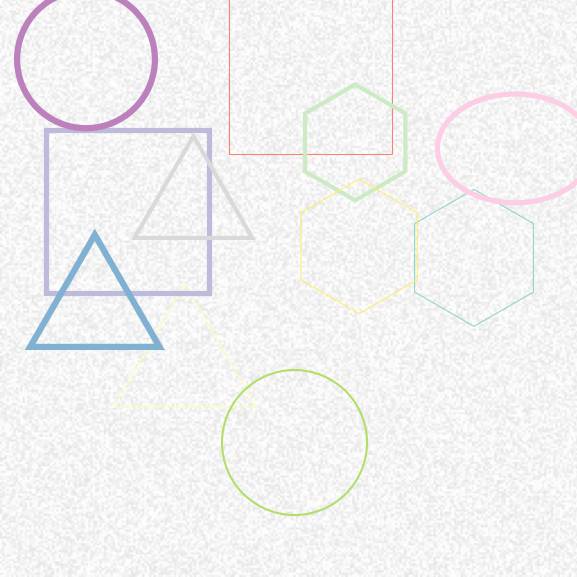[{"shape": "hexagon", "thickness": 0.5, "radius": 0.59, "center": [0.821, 0.553]}, {"shape": "triangle", "thickness": 0.5, "radius": 0.71, "center": [0.32, 0.366]}, {"shape": "square", "thickness": 2.5, "radius": 0.71, "center": [0.221, 0.633]}, {"shape": "square", "thickness": 0.5, "radius": 0.71, "center": [0.537, 0.873]}, {"shape": "triangle", "thickness": 3, "radius": 0.65, "center": [0.164, 0.463]}, {"shape": "circle", "thickness": 1, "radius": 0.63, "center": [0.51, 0.233]}, {"shape": "oval", "thickness": 2.5, "radius": 0.67, "center": [0.892, 0.742]}, {"shape": "triangle", "thickness": 2, "radius": 0.59, "center": [0.335, 0.646]}, {"shape": "circle", "thickness": 3, "radius": 0.6, "center": [0.149, 0.896]}, {"shape": "hexagon", "thickness": 2, "radius": 0.5, "center": [0.615, 0.753]}, {"shape": "hexagon", "thickness": 0.5, "radius": 0.58, "center": [0.622, 0.573]}]